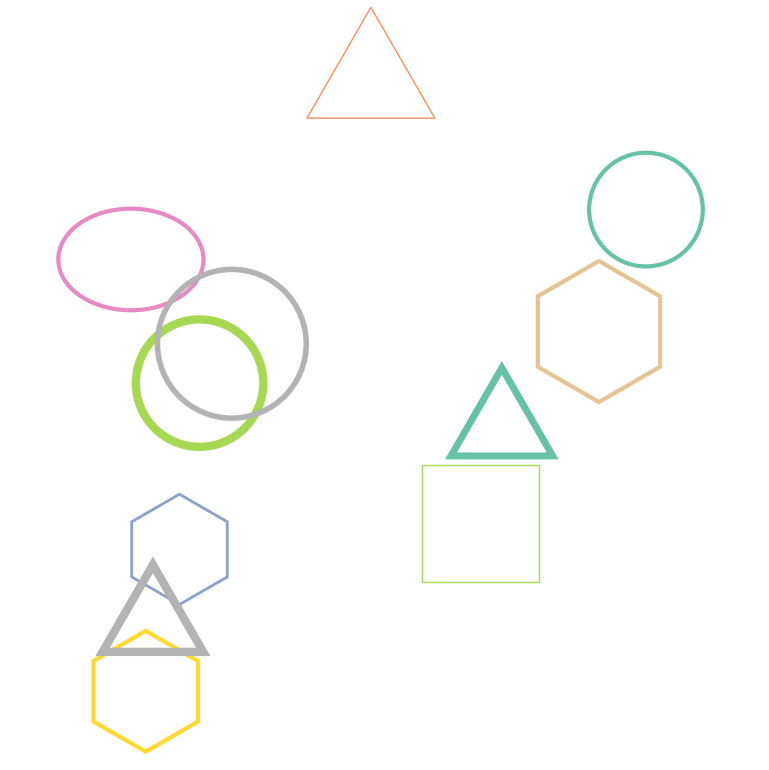[{"shape": "circle", "thickness": 1.5, "radius": 0.37, "center": [0.839, 0.728]}, {"shape": "triangle", "thickness": 2.5, "radius": 0.38, "center": [0.652, 0.446]}, {"shape": "triangle", "thickness": 0.5, "radius": 0.48, "center": [0.482, 0.895]}, {"shape": "hexagon", "thickness": 1, "radius": 0.36, "center": [0.233, 0.287]}, {"shape": "oval", "thickness": 1.5, "radius": 0.47, "center": [0.17, 0.663]}, {"shape": "square", "thickness": 0.5, "radius": 0.38, "center": [0.624, 0.32]}, {"shape": "circle", "thickness": 3, "radius": 0.41, "center": [0.259, 0.502]}, {"shape": "hexagon", "thickness": 1.5, "radius": 0.39, "center": [0.189, 0.102]}, {"shape": "hexagon", "thickness": 1.5, "radius": 0.46, "center": [0.778, 0.569]}, {"shape": "triangle", "thickness": 3, "radius": 0.38, "center": [0.199, 0.191]}, {"shape": "circle", "thickness": 2, "radius": 0.48, "center": [0.301, 0.554]}]